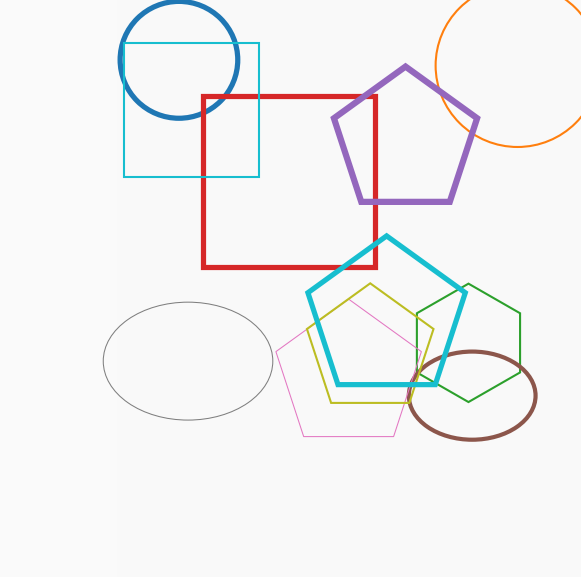[{"shape": "circle", "thickness": 2.5, "radius": 0.51, "center": [0.308, 0.896]}, {"shape": "circle", "thickness": 1, "radius": 0.7, "center": [0.89, 0.886]}, {"shape": "hexagon", "thickness": 1, "radius": 0.51, "center": [0.806, 0.405]}, {"shape": "square", "thickness": 2.5, "radius": 0.74, "center": [0.497, 0.684]}, {"shape": "pentagon", "thickness": 3, "radius": 0.65, "center": [0.698, 0.754]}, {"shape": "oval", "thickness": 2, "radius": 0.55, "center": [0.812, 0.314]}, {"shape": "pentagon", "thickness": 0.5, "radius": 0.66, "center": [0.6, 0.35]}, {"shape": "oval", "thickness": 0.5, "radius": 0.73, "center": [0.323, 0.374]}, {"shape": "pentagon", "thickness": 1, "radius": 0.57, "center": [0.637, 0.394]}, {"shape": "square", "thickness": 1, "radius": 0.58, "center": [0.329, 0.809]}, {"shape": "pentagon", "thickness": 2.5, "radius": 0.71, "center": [0.665, 0.448]}]